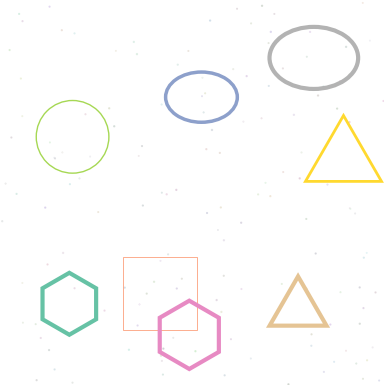[{"shape": "hexagon", "thickness": 3, "radius": 0.4, "center": [0.18, 0.211]}, {"shape": "square", "thickness": 0.5, "radius": 0.48, "center": [0.416, 0.237]}, {"shape": "oval", "thickness": 2.5, "radius": 0.47, "center": [0.523, 0.748]}, {"shape": "hexagon", "thickness": 3, "radius": 0.44, "center": [0.492, 0.13]}, {"shape": "circle", "thickness": 1, "radius": 0.47, "center": [0.188, 0.645]}, {"shape": "triangle", "thickness": 2, "radius": 0.57, "center": [0.892, 0.586]}, {"shape": "triangle", "thickness": 3, "radius": 0.43, "center": [0.774, 0.197]}, {"shape": "oval", "thickness": 3, "radius": 0.58, "center": [0.815, 0.85]}]